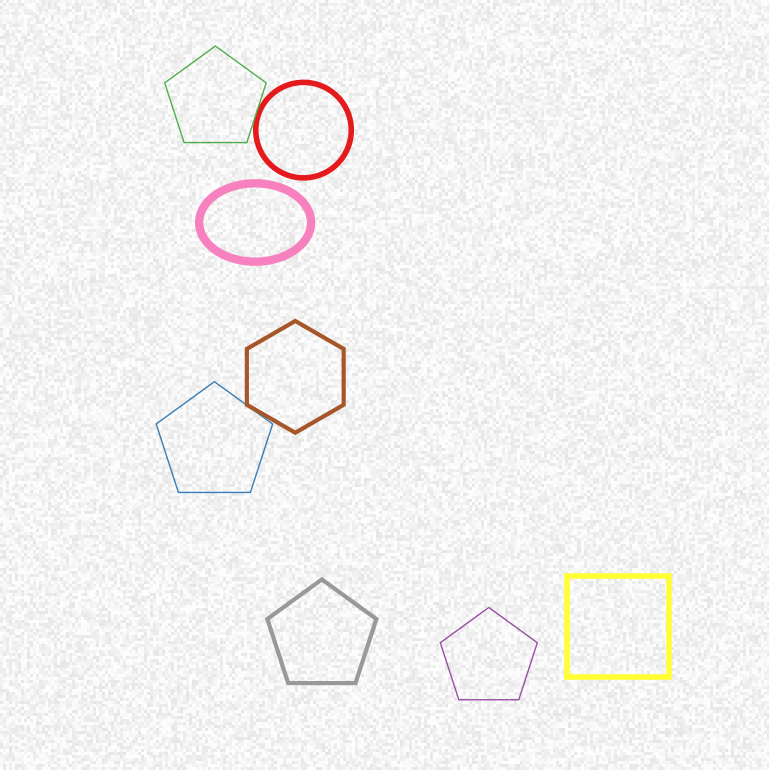[{"shape": "circle", "thickness": 2, "radius": 0.31, "center": [0.394, 0.831]}, {"shape": "pentagon", "thickness": 0.5, "radius": 0.4, "center": [0.278, 0.425]}, {"shape": "pentagon", "thickness": 0.5, "radius": 0.35, "center": [0.28, 0.871]}, {"shape": "pentagon", "thickness": 0.5, "radius": 0.33, "center": [0.635, 0.145]}, {"shape": "square", "thickness": 2, "radius": 0.33, "center": [0.803, 0.187]}, {"shape": "hexagon", "thickness": 1.5, "radius": 0.36, "center": [0.383, 0.511]}, {"shape": "oval", "thickness": 3, "radius": 0.36, "center": [0.331, 0.711]}, {"shape": "pentagon", "thickness": 1.5, "radius": 0.37, "center": [0.418, 0.173]}]